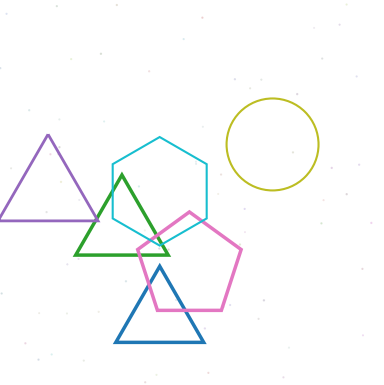[{"shape": "triangle", "thickness": 2.5, "radius": 0.66, "center": [0.415, 0.177]}, {"shape": "triangle", "thickness": 2.5, "radius": 0.69, "center": [0.317, 0.407]}, {"shape": "triangle", "thickness": 2, "radius": 0.75, "center": [0.125, 0.501]}, {"shape": "pentagon", "thickness": 2.5, "radius": 0.71, "center": [0.492, 0.308]}, {"shape": "circle", "thickness": 1.5, "radius": 0.6, "center": [0.708, 0.625]}, {"shape": "hexagon", "thickness": 1.5, "radius": 0.7, "center": [0.415, 0.503]}]